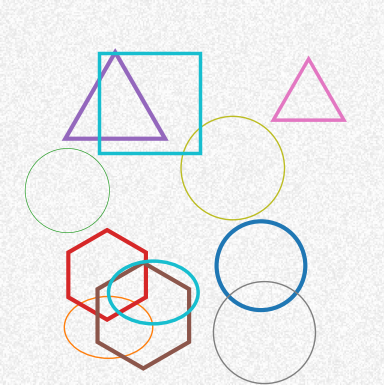[{"shape": "circle", "thickness": 3, "radius": 0.58, "center": [0.678, 0.31]}, {"shape": "oval", "thickness": 1, "radius": 0.57, "center": [0.282, 0.15]}, {"shape": "circle", "thickness": 0.5, "radius": 0.55, "center": [0.175, 0.505]}, {"shape": "hexagon", "thickness": 3, "radius": 0.58, "center": [0.278, 0.286]}, {"shape": "triangle", "thickness": 3, "radius": 0.75, "center": [0.299, 0.715]}, {"shape": "hexagon", "thickness": 3, "radius": 0.69, "center": [0.372, 0.18]}, {"shape": "triangle", "thickness": 2.5, "radius": 0.53, "center": [0.802, 0.741]}, {"shape": "circle", "thickness": 1, "radius": 0.66, "center": [0.687, 0.136]}, {"shape": "circle", "thickness": 1, "radius": 0.67, "center": [0.605, 0.563]}, {"shape": "oval", "thickness": 2.5, "radius": 0.58, "center": [0.398, 0.24]}, {"shape": "square", "thickness": 2.5, "radius": 0.65, "center": [0.388, 0.733]}]